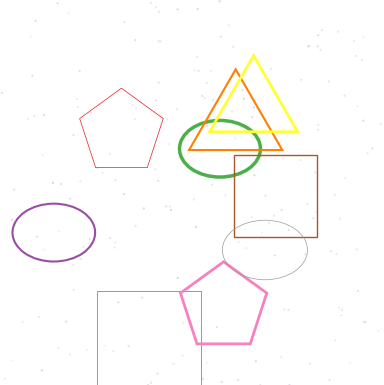[{"shape": "pentagon", "thickness": 0.5, "radius": 0.57, "center": [0.315, 0.657]}, {"shape": "square", "thickness": 0.5, "radius": 0.68, "center": [0.387, 0.109]}, {"shape": "oval", "thickness": 2.5, "radius": 0.53, "center": [0.571, 0.614]}, {"shape": "oval", "thickness": 1.5, "radius": 0.54, "center": [0.14, 0.396]}, {"shape": "triangle", "thickness": 1.5, "radius": 0.7, "center": [0.612, 0.68]}, {"shape": "triangle", "thickness": 2, "radius": 0.66, "center": [0.659, 0.724]}, {"shape": "square", "thickness": 1, "radius": 0.54, "center": [0.715, 0.491]}, {"shape": "pentagon", "thickness": 2, "radius": 0.59, "center": [0.581, 0.202]}, {"shape": "oval", "thickness": 0.5, "radius": 0.55, "center": [0.688, 0.351]}]